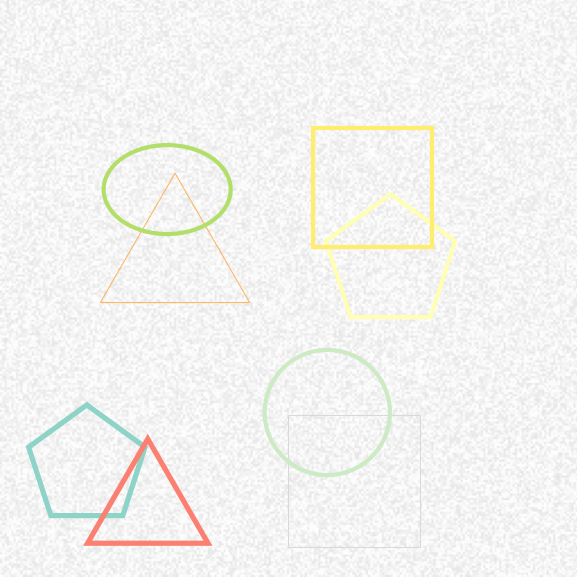[{"shape": "pentagon", "thickness": 2.5, "radius": 0.53, "center": [0.15, 0.192]}, {"shape": "pentagon", "thickness": 2, "radius": 0.59, "center": [0.676, 0.545]}, {"shape": "triangle", "thickness": 2.5, "radius": 0.6, "center": [0.256, 0.119]}, {"shape": "triangle", "thickness": 0.5, "radius": 0.75, "center": [0.303, 0.55]}, {"shape": "oval", "thickness": 2, "radius": 0.55, "center": [0.289, 0.671]}, {"shape": "square", "thickness": 0.5, "radius": 0.57, "center": [0.613, 0.166]}, {"shape": "circle", "thickness": 2, "radius": 0.54, "center": [0.567, 0.285]}, {"shape": "square", "thickness": 2, "radius": 0.52, "center": [0.646, 0.674]}]